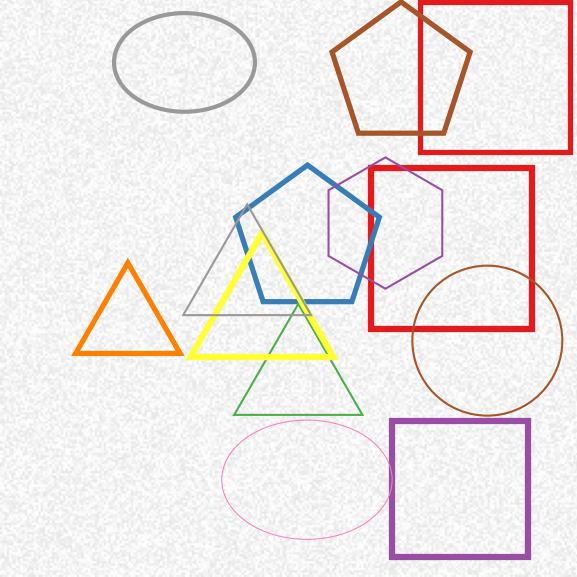[{"shape": "square", "thickness": 3, "radius": 0.7, "center": [0.781, 0.569]}, {"shape": "square", "thickness": 2.5, "radius": 0.65, "center": [0.857, 0.867]}, {"shape": "pentagon", "thickness": 2.5, "radius": 0.65, "center": [0.532, 0.583]}, {"shape": "triangle", "thickness": 1, "radius": 0.64, "center": [0.517, 0.345]}, {"shape": "square", "thickness": 3, "radius": 0.59, "center": [0.796, 0.153]}, {"shape": "hexagon", "thickness": 1, "radius": 0.57, "center": [0.667, 0.613]}, {"shape": "triangle", "thickness": 2.5, "radius": 0.52, "center": [0.221, 0.439]}, {"shape": "triangle", "thickness": 3, "radius": 0.72, "center": [0.454, 0.452]}, {"shape": "pentagon", "thickness": 2.5, "radius": 0.63, "center": [0.694, 0.87]}, {"shape": "circle", "thickness": 1, "radius": 0.65, "center": [0.844, 0.409]}, {"shape": "oval", "thickness": 0.5, "radius": 0.74, "center": [0.532, 0.168]}, {"shape": "triangle", "thickness": 1, "radius": 0.64, "center": [0.428, 0.517]}, {"shape": "oval", "thickness": 2, "radius": 0.61, "center": [0.319, 0.891]}]